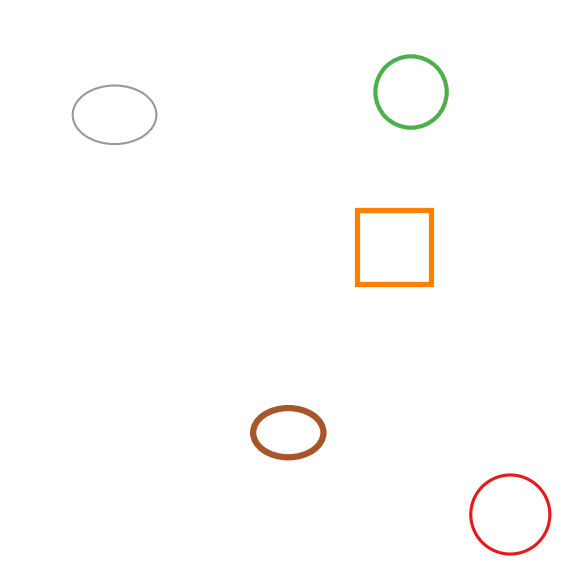[{"shape": "circle", "thickness": 1.5, "radius": 0.34, "center": [0.884, 0.108]}, {"shape": "circle", "thickness": 2, "radius": 0.31, "center": [0.712, 0.84]}, {"shape": "square", "thickness": 2.5, "radius": 0.32, "center": [0.682, 0.571]}, {"shape": "oval", "thickness": 3, "radius": 0.3, "center": [0.499, 0.25]}, {"shape": "oval", "thickness": 1, "radius": 0.36, "center": [0.198, 0.8]}]